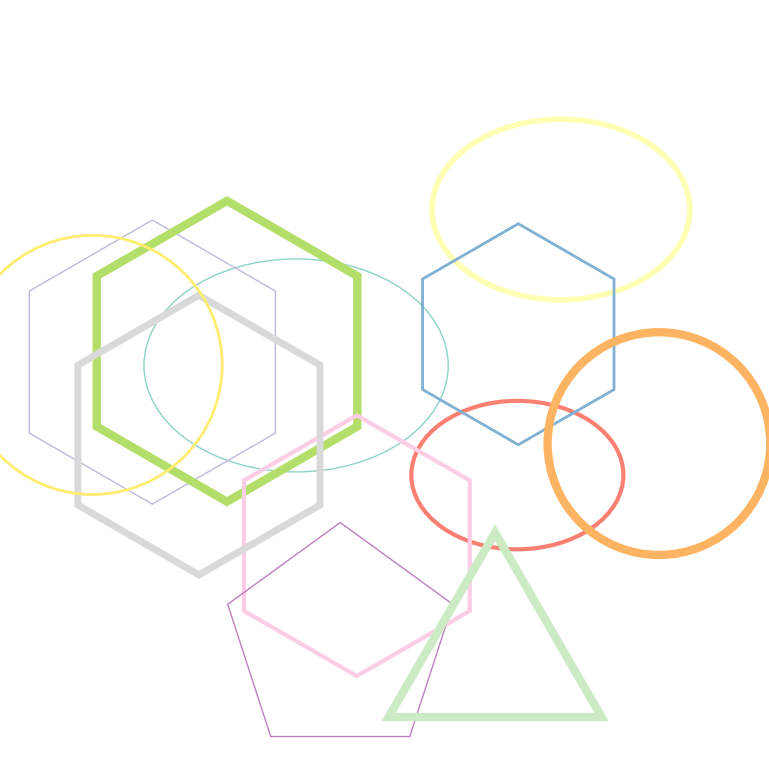[{"shape": "oval", "thickness": 0.5, "radius": 0.99, "center": [0.385, 0.525]}, {"shape": "oval", "thickness": 2, "radius": 0.84, "center": [0.728, 0.728]}, {"shape": "hexagon", "thickness": 0.5, "radius": 0.92, "center": [0.198, 0.53]}, {"shape": "oval", "thickness": 1.5, "radius": 0.69, "center": [0.672, 0.383]}, {"shape": "hexagon", "thickness": 1, "radius": 0.72, "center": [0.673, 0.566]}, {"shape": "circle", "thickness": 3, "radius": 0.72, "center": [0.856, 0.424]}, {"shape": "hexagon", "thickness": 3, "radius": 0.98, "center": [0.295, 0.544]}, {"shape": "hexagon", "thickness": 1.5, "radius": 0.85, "center": [0.463, 0.291]}, {"shape": "hexagon", "thickness": 2.5, "radius": 0.91, "center": [0.258, 0.435]}, {"shape": "pentagon", "thickness": 0.5, "radius": 0.77, "center": [0.442, 0.168]}, {"shape": "triangle", "thickness": 3, "radius": 0.8, "center": [0.643, 0.149]}, {"shape": "circle", "thickness": 1, "radius": 0.84, "center": [0.12, 0.526]}]